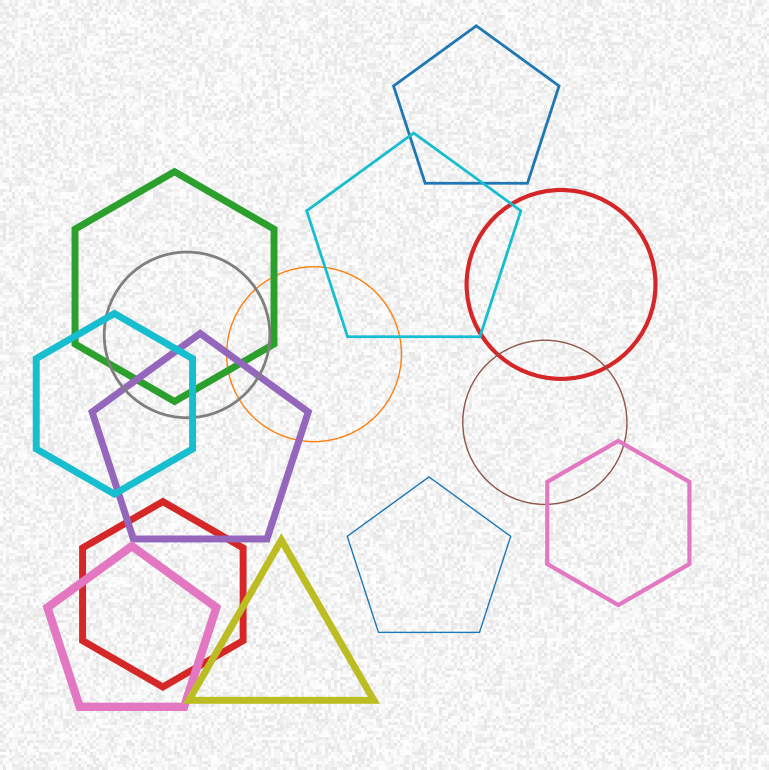[{"shape": "pentagon", "thickness": 0.5, "radius": 0.56, "center": [0.557, 0.269]}, {"shape": "pentagon", "thickness": 1, "radius": 0.57, "center": [0.619, 0.853]}, {"shape": "circle", "thickness": 0.5, "radius": 0.57, "center": [0.408, 0.54]}, {"shape": "hexagon", "thickness": 2.5, "radius": 0.75, "center": [0.227, 0.628]}, {"shape": "hexagon", "thickness": 2.5, "radius": 0.6, "center": [0.211, 0.228]}, {"shape": "circle", "thickness": 1.5, "radius": 0.61, "center": [0.729, 0.631]}, {"shape": "pentagon", "thickness": 2.5, "radius": 0.74, "center": [0.26, 0.419]}, {"shape": "circle", "thickness": 0.5, "radius": 0.53, "center": [0.708, 0.452]}, {"shape": "pentagon", "thickness": 3, "radius": 0.58, "center": [0.171, 0.175]}, {"shape": "hexagon", "thickness": 1.5, "radius": 0.53, "center": [0.803, 0.321]}, {"shape": "circle", "thickness": 1, "radius": 0.54, "center": [0.243, 0.565]}, {"shape": "triangle", "thickness": 2.5, "radius": 0.69, "center": [0.365, 0.16]}, {"shape": "hexagon", "thickness": 2.5, "radius": 0.59, "center": [0.149, 0.476]}, {"shape": "pentagon", "thickness": 1, "radius": 0.73, "center": [0.537, 0.681]}]